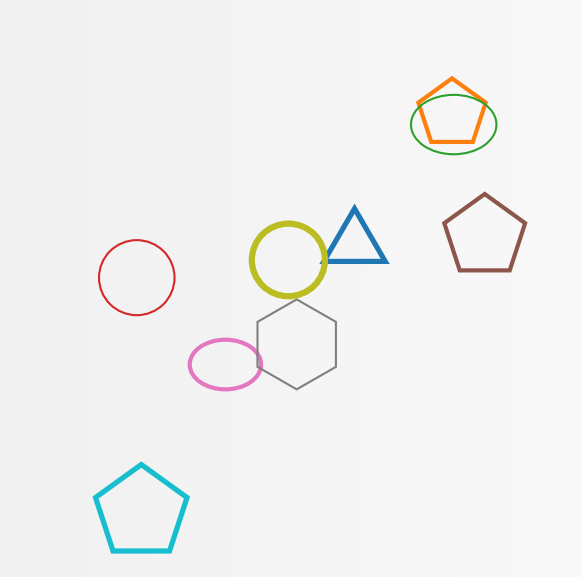[{"shape": "triangle", "thickness": 2.5, "radius": 0.3, "center": [0.61, 0.577]}, {"shape": "pentagon", "thickness": 2, "radius": 0.3, "center": [0.778, 0.803]}, {"shape": "oval", "thickness": 1, "radius": 0.37, "center": [0.781, 0.783]}, {"shape": "circle", "thickness": 1, "radius": 0.32, "center": [0.235, 0.518]}, {"shape": "pentagon", "thickness": 2, "radius": 0.37, "center": [0.834, 0.59]}, {"shape": "oval", "thickness": 2, "radius": 0.31, "center": [0.388, 0.368]}, {"shape": "hexagon", "thickness": 1, "radius": 0.39, "center": [0.51, 0.403]}, {"shape": "circle", "thickness": 3, "radius": 0.31, "center": [0.496, 0.549]}, {"shape": "pentagon", "thickness": 2.5, "radius": 0.41, "center": [0.243, 0.112]}]